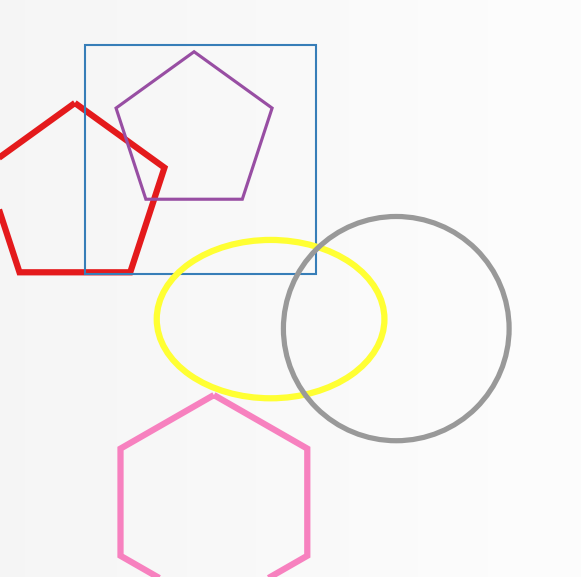[{"shape": "pentagon", "thickness": 3, "radius": 0.81, "center": [0.129, 0.659]}, {"shape": "square", "thickness": 1, "radius": 0.99, "center": [0.345, 0.723]}, {"shape": "pentagon", "thickness": 1.5, "radius": 0.71, "center": [0.334, 0.768]}, {"shape": "oval", "thickness": 3, "radius": 0.98, "center": [0.466, 0.447]}, {"shape": "hexagon", "thickness": 3, "radius": 0.93, "center": [0.368, 0.13]}, {"shape": "circle", "thickness": 2.5, "radius": 0.97, "center": [0.682, 0.43]}]